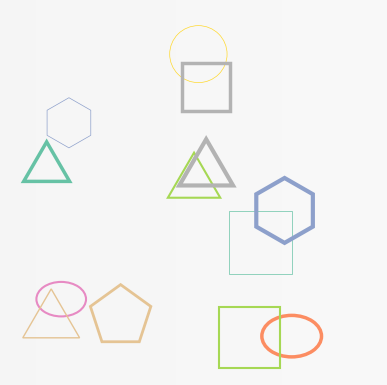[{"shape": "triangle", "thickness": 2.5, "radius": 0.34, "center": [0.12, 0.563]}, {"shape": "square", "thickness": 0.5, "radius": 0.41, "center": [0.673, 0.37]}, {"shape": "oval", "thickness": 2.5, "radius": 0.38, "center": [0.753, 0.127]}, {"shape": "hexagon", "thickness": 0.5, "radius": 0.33, "center": [0.178, 0.681]}, {"shape": "hexagon", "thickness": 3, "radius": 0.42, "center": [0.734, 0.453]}, {"shape": "oval", "thickness": 1.5, "radius": 0.32, "center": [0.158, 0.223]}, {"shape": "triangle", "thickness": 1.5, "radius": 0.39, "center": [0.501, 0.525]}, {"shape": "square", "thickness": 1.5, "radius": 0.39, "center": [0.644, 0.124]}, {"shape": "circle", "thickness": 0.5, "radius": 0.37, "center": [0.512, 0.859]}, {"shape": "triangle", "thickness": 1, "radius": 0.42, "center": [0.132, 0.165]}, {"shape": "pentagon", "thickness": 2, "radius": 0.41, "center": [0.311, 0.179]}, {"shape": "triangle", "thickness": 3, "radius": 0.4, "center": [0.532, 0.558]}, {"shape": "square", "thickness": 2.5, "radius": 0.31, "center": [0.531, 0.775]}]